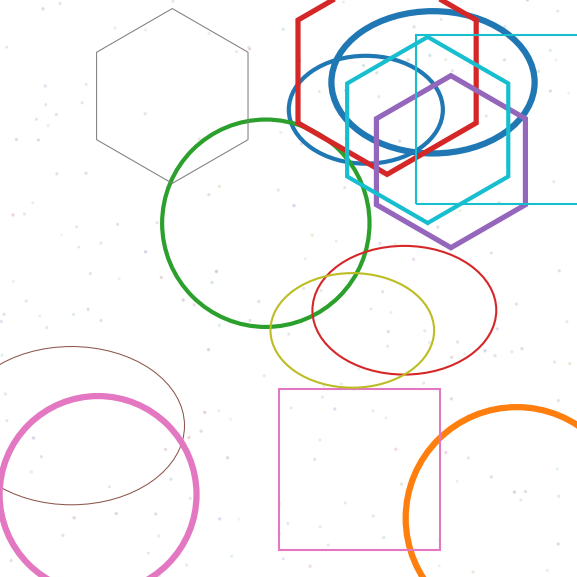[{"shape": "oval", "thickness": 2, "radius": 0.67, "center": [0.633, 0.809]}, {"shape": "oval", "thickness": 3, "radius": 0.88, "center": [0.75, 0.857]}, {"shape": "circle", "thickness": 3, "radius": 0.96, "center": [0.895, 0.102]}, {"shape": "circle", "thickness": 2, "radius": 0.9, "center": [0.46, 0.613]}, {"shape": "hexagon", "thickness": 2.5, "radius": 0.89, "center": [0.67, 0.875]}, {"shape": "oval", "thickness": 1, "radius": 0.8, "center": [0.7, 0.462]}, {"shape": "hexagon", "thickness": 2.5, "radius": 0.74, "center": [0.781, 0.719]}, {"shape": "oval", "thickness": 0.5, "radius": 0.98, "center": [0.124, 0.262]}, {"shape": "square", "thickness": 1, "radius": 0.7, "center": [0.623, 0.185]}, {"shape": "circle", "thickness": 3, "radius": 0.85, "center": [0.17, 0.143]}, {"shape": "hexagon", "thickness": 0.5, "radius": 0.76, "center": [0.298, 0.833]}, {"shape": "oval", "thickness": 1, "radius": 0.71, "center": [0.61, 0.427]}, {"shape": "square", "thickness": 1, "radius": 0.73, "center": [0.867, 0.792]}, {"shape": "hexagon", "thickness": 2, "radius": 0.81, "center": [0.741, 0.774]}]